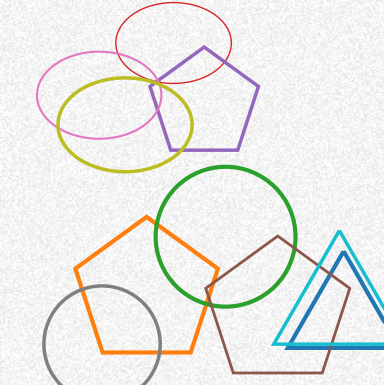[{"shape": "triangle", "thickness": 3, "radius": 0.84, "center": [0.893, 0.18]}, {"shape": "pentagon", "thickness": 3, "radius": 0.97, "center": [0.381, 0.242]}, {"shape": "circle", "thickness": 3, "radius": 0.91, "center": [0.586, 0.385]}, {"shape": "oval", "thickness": 1, "radius": 0.75, "center": [0.451, 0.888]}, {"shape": "pentagon", "thickness": 2.5, "radius": 0.74, "center": [0.531, 0.73]}, {"shape": "pentagon", "thickness": 2, "radius": 0.98, "center": [0.721, 0.19]}, {"shape": "oval", "thickness": 1.5, "radius": 0.81, "center": [0.258, 0.753]}, {"shape": "circle", "thickness": 2.5, "radius": 0.76, "center": [0.265, 0.106]}, {"shape": "oval", "thickness": 2.5, "radius": 0.87, "center": [0.325, 0.676]}, {"shape": "triangle", "thickness": 2.5, "radius": 0.98, "center": [0.881, 0.204]}]